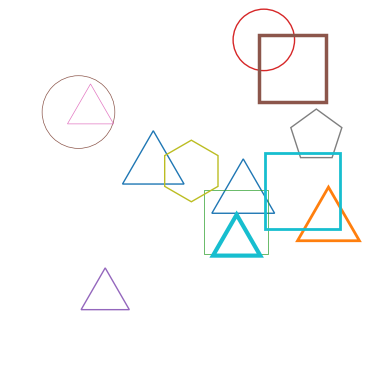[{"shape": "triangle", "thickness": 1, "radius": 0.46, "center": [0.398, 0.568]}, {"shape": "triangle", "thickness": 1, "radius": 0.47, "center": [0.632, 0.493]}, {"shape": "triangle", "thickness": 2, "radius": 0.46, "center": [0.853, 0.421]}, {"shape": "square", "thickness": 0.5, "radius": 0.41, "center": [0.613, 0.424]}, {"shape": "circle", "thickness": 1, "radius": 0.4, "center": [0.685, 0.896]}, {"shape": "triangle", "thickness": 1, "radius": 0.36, "center": [0.273, 0.232]}, {"shape": "circle", "thickness": 0.5, "radius": 0.47, "center": [0.204, 0.709]}, {"shape": "square", "thickness": 2.5, "radius": 0.43, "center": [0.76, 0.822]}, {"shape": "triangle", "thickness": 0.5, "radius": 0.35, "center": [0.235, 0.713]}, {"shape": "pentagon", "thickness": 1, "radius": 0.35, "center": [0.822, 0.647]}, {"shape": "hexagon", "thickness": 1, "radius": 0.4, "center": [0.497, 0.556]}, {"shape": "square", "thickness": 2, "radius": 0.49, "center": [0.786, 0.504]}, {"shape": "triangle", "thickness": 3, "radius": 0.35, "center": [0.615, 0.372]}]